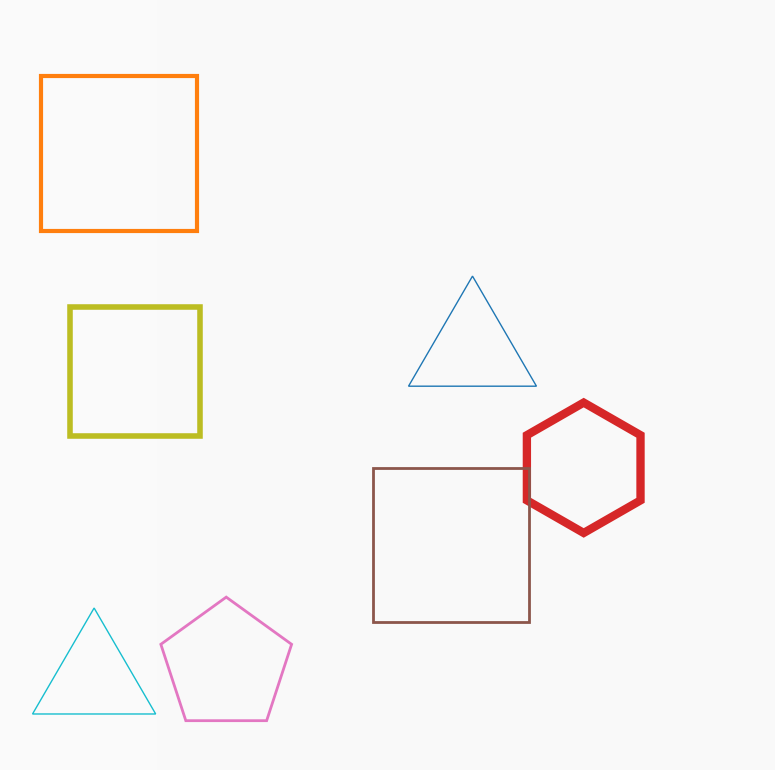[{"shape": "triangle", "thickness": 0.5, "radius": 0.48, "center": [0.61, 0.546]}, {"shape": "square", "thickness": 1.5, "radius": 0.5, "center": [0.154, 0.801]}, {"shape": "hexagon", "thickness": 3, "radius": 0.42, "center": [0.753, 0.393]}, {"shape": "square", "thickness": 1, "radius": 0.5, "center": [0.582, 0.292]}, {"shape": "pentagon", "thickness": 1, "radius": 0.44, "center": [0.292, 0.136]}, {"shape": "square", "thickness": 2, "radius": 0.42, "center": [0.175, 0.518]}, {"shape": "triangle", "thickness": 0.5, "radius": 0.46, "center": [0.121, 0.119]}]